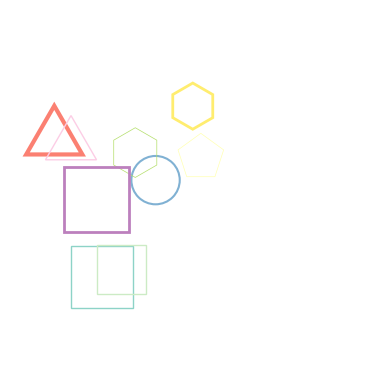[{"shape": "square", "thickness": 1, "radius": 0.4, "center": [0.265, 0.28]}, {"shape": "pentagon", "thickness": 0.5, "radius": 0.31, "center": [0.522, 0.591]}, {"shape": "triangle", "thickness": 3, "radius": 0.42, "center": [0.141, 0.641]}, {"shape": "circle", "thickness": 1.5, "radius": 0.31, "center": [0.404, 0.532]}, {"shape": "hexagon", "thickness": 0.5, "radius": 0.32, "center": [0.351, 0.604]}, {"shape": "triangle", "thickness": 1, "radius": 0.38, "center": [0.184, 0.623]}, {"shape": "square", "thickness": 2, "radius": 0.42, "center": [0.251, 0.482]}, {"shape": "square", "thickness": 1, "radius": 0.31, "center": [0.315, 0.3]}, {"shape": "hexagon", "thickness": 2, "radius": 0.3, "center": [0.501, 0.724]}]